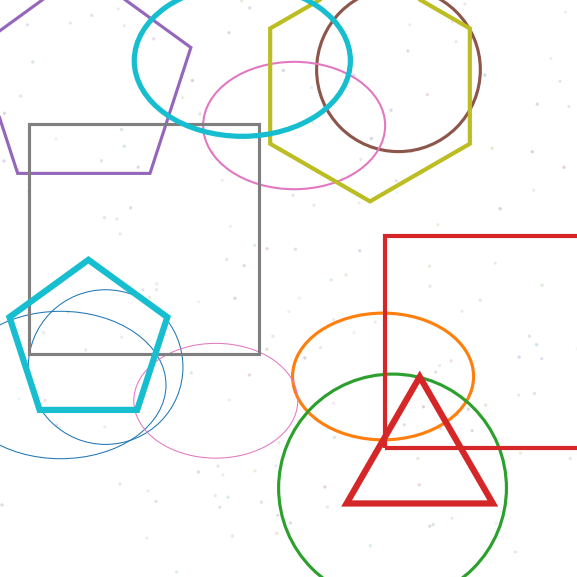[{"shape": "circle", "thickness": 0.5, "radius": 0.67, "center": [0.183, 0.364]}, {"shape": "oval", "thickness": 0.5, "radius": 0.91, "center": [0.105, 0.332]}, {"shape": "oval", "thickness": 1.5, "radius": 0.78, "center": [0.663, 0.347]}, {"shape": "circle", "thickness": 1.5, "radius": 0.99, "center": [0.68, 0.154]}, {"shape": "square", "thickness": 2, "radius": 0.92, "center": [0.85, 0.407]}, {"shape": "triangle", "thickness": 3, "radius": 0.73, "center": [0.727, 0.2]}, {"shape": "pentagon", "thickness": 1.5, "radius": 0.97, "center": [0.145, 0.857]}, {"shape": "circle", "thickness": 1.5, "radius": 0.71, "center": [0.69, 0.878]}, {"shape": "oval", "thickness": 1, "radius": 0.79, "center": [0.509, 0.782]}, {"shape": "oval", "thickness": 0.5, "radius": 0.71, "center": [0.374, 0.305]}, {"shape": "square", "thickness": 1.5, "radius": 0.99, "center": [0.249, 0.585]}, {"shape": "hexagon", "thickness": 2, "radius": 1.0, "center": [0.641, 0.85]}, {"shape": "pentagon", "thickness": 3, "radius": 0.72, "center": [0.153, 0.406]}, {"shape": "oval", "thickness": 2.5, "radius": 0.94, "center": [0.42, 0.894]}]